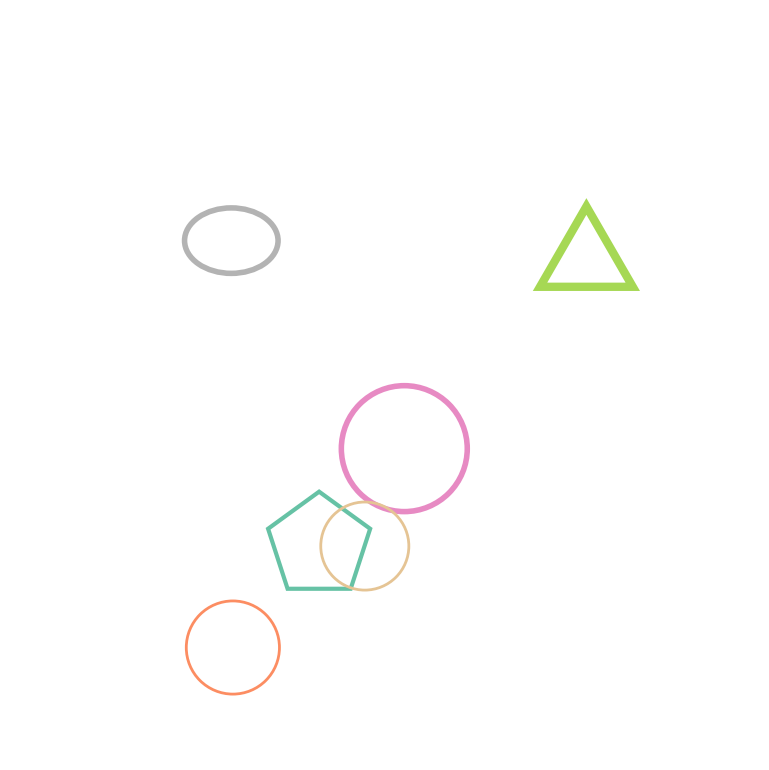[{"shape": "pentagon", "thickness": 1.5, "radius": 0.35, "center": [0.414, 0.292]}, {"shape": "circle", "thickness": 1, "radius": 0.3, "center": [0.302, 0.159]}, {"shape": "circle", "thickness": 2, "radius": 0.41, "center": [0.525, 0.417]}, {"shape": "triangle", "thickness": 3, "radius": 0.35, "center": [0.762, 0.662]}, {"shape": "circle", "thickness": 1, "radius": 0.29, "center": [0.474, 0.291]}, {"shape": "oval", "thickness": 2, "radius": 0.3, "center": [0.3, 0.687]}]